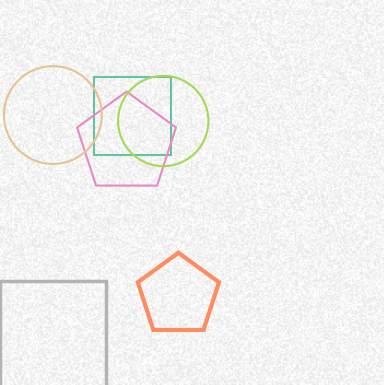[{"shape": "square", "thickness": 1.5, "radius": 0.5, "center": [0.345, 0.699]}, {"shape": "pentagon", "thickness": 3, "radius": 0.55, "center": [0.463, 0.233]}, {"shape": "pentagon", "thickness": 1.5, "radius": 0.67, "center": [0.329, 0.627]}, {"shape": "circle", "thickness": 1.5, "radius": 0.59, "center": [0.424, 0.686]}, {"shape": "circle", "thickness": 1.5, "radius": 0.64, "center": [0.137, 0.701]}, {"shape": "square", "thickness": 2.5, "radius": 0.69, "center": [0.137, 0.133]}]